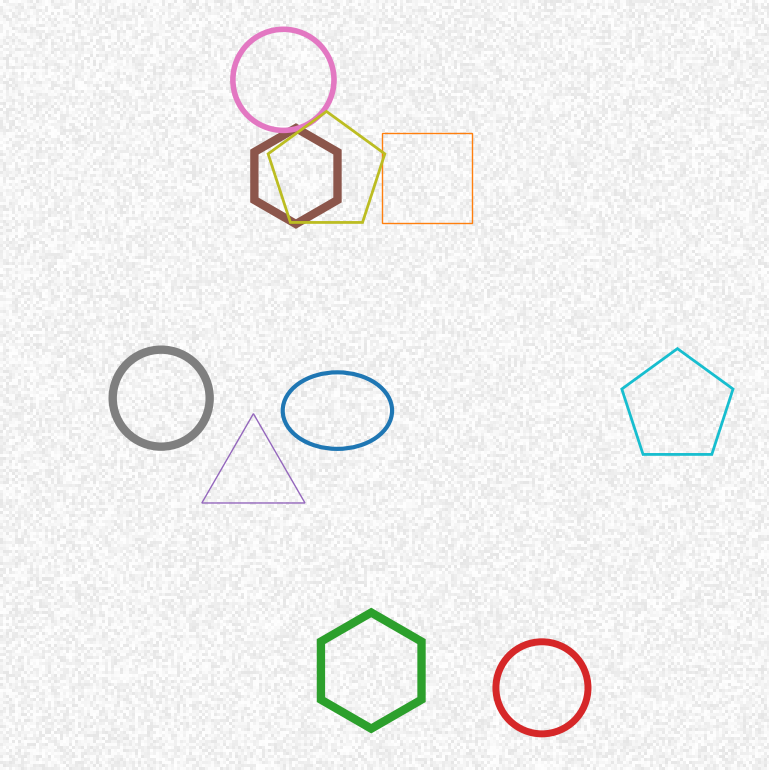[{"shape": "oval", "thickness": 1.5, "radius": 0.36, "center": [0.438, 0.467]}, {"shape": "square", "thickness": 0.5, "radius": 0.29, "center": [0.554, 0.769]}, {"shape": "hexagon", "thickness": 3, "radius": 0.38, "center": [0.482, 0.129]}, {"shape": "circle", "thickness": 2.5, "radius": 0.3, "center": [0.704, 0.107]}, {"shape": "triangle", "thickness": 0.5, "radius": 0.39, "center": [0.329, 0.385]}, {"shape": "hexagon", "thickness": 3, "radius": 0.31, "center": [0.384, 0.771]}, {"shape": "circle", "thickness": 2, "radius": 0.33, "center": [0.368, 0.896]}, {"shape": "circle", "thickness": 3, "radius": 0.31, "center": [0.209, 0.483]}, {"shape": "pentagon", "thickness": 1, "radius": 0.4, "center": [0.424, 0.776]}, {"shape": "pentagon", "thickness": 1, "radius": 0.38, "center": [0.88, 0.471]}]